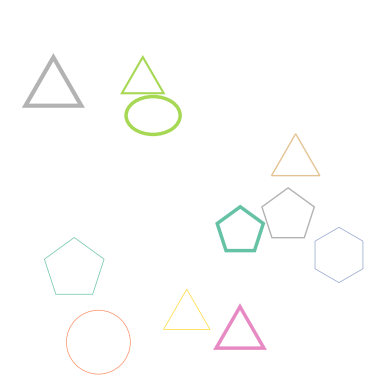[{"shape": "pentagon", "thickness": 0.5, "radius": 0.41, "center": [0.193, 0.302]}, {"shape": "pentagon", "thickness": 2.5, "radius": 0.31, "center": [0.624, 0.4]}, {"shape": "circle", "thickness": 0.5, "radius": 0.41, "center": [0.256, 0.111]}, {"shape": "hexagon", "thickness": 0.5, "radius": 0.36, "center": [0.88, 0.338]}, {"shape": "triangle", "thickness": 2.5, "radius": 0.36, "center": [0.623, 0.132]}, {"shape": "triangle", "thickness": 1.5, "radius": 0.31, "center": [0.371, 0.789]}, {"shape": "oval", "thickness": 2.5, "radius": 0.35, "center": [0.398, 0.7]}, {"shape": "triangle", "thickness": 0.5, "radius": 0.35, "center": [0.485, 0.179]}, {"shape": "triangle", "thickness": 1, "radius": 0.36, "center": [0.768, 0.58]}, {"shape": "triangle", "thickness": 3, "radius": 0.42, "center": [0.139, 0.767]}, {"shape": "pentagon", "thickness": 1, "radius": 0.36, "center": [0.748, 0.441]}]